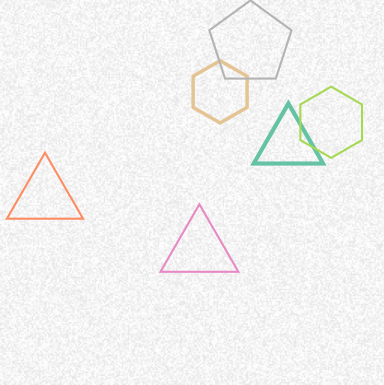[{"shape": "triangle", "thickness": 3, "radius": 0.52, "center": [0.749, 0.627]}, {"shape": "triangle", "thickness": 1.5, "radius": 0.57, "center": [0.117, 0.489]}, {"shape": "triangle", "thickness": 1.5, "radius": 0.58, "center": [0.518, 0.352]}, {"shape": "hexagon", "thickness": 1.5, "radius": 0.46, "center": [0.86, 0.682]}, {"shape": "hexagon", "thickness": 2.5, "radius": 0.4, "center": [0.572, 0.762]}, {"shape": "pentagon", "thickness": 1.5, "radius": 0.56, "center": [0.65, 0.887]}]